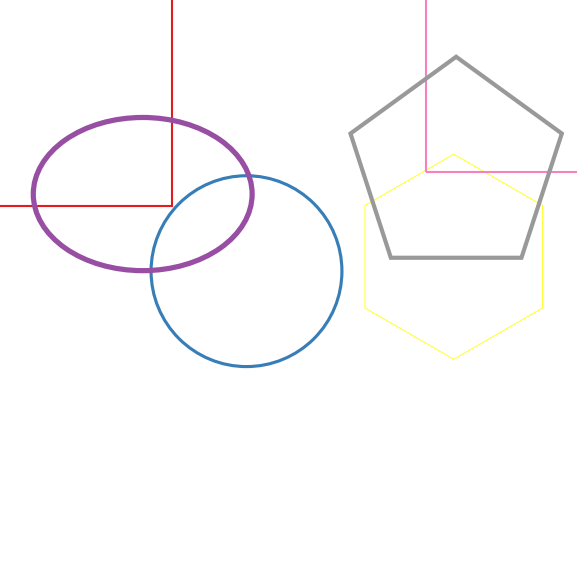[{"shape": "square", "thickness": 1, "radius": 0.91, "center": [0.115, 0.826]}, {"shape": "circle", "thickness": 1.5, "radius": 0.83, "center": [0.427, 0.53]}, {"shape": "oval", "thickness": 2.5, "radius": 0.95, "center": [0.247, 0.663]}, {"shape": "hexagon", "thickness": 0.5, "radius": 0.89, "center": [0.786, 0.555]}, {"shape": "square", "thickness": 1, "radius": 0.8, "center": [0.897, 0.862]}, {"shape": "pentagon", "thickness": 2, "radius": 0.96, "center": [0.79, 0.708]}]